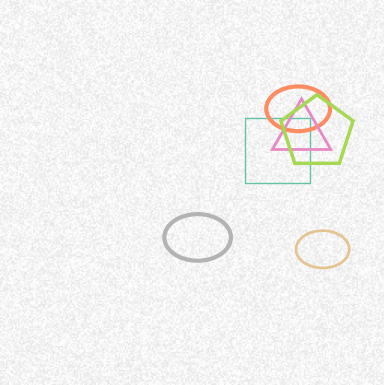[{"shape": "square", "thickness": 1, "radius": 0.42, "center": [0.72, 0.609]}, {"shape": "oval", "thickness": 3, "radius": 0.41, "center": [0.775, 0.717]}, {"shape": "triangle", "thickness": 2, "radius": 0.44, "center": [0.783, 0.656]}, {"shape": "pentagon", "thickness": 2.5, "radius": 0.49, "center": [0.823, 0.656]}, {"shape": "oval", "thickness": 2, "radius": 0.35, "center": [0.838, 0.352]}, {"shape": "oval", "thickness": 3, "radius": 0.43, "center": [0.513, 0.383]}]